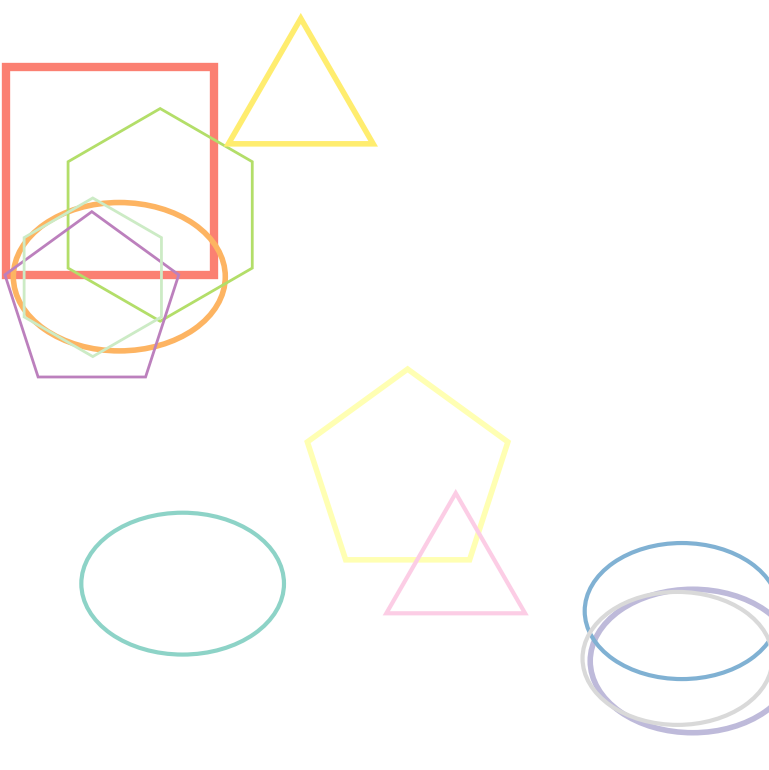[{"shape": "oval", "thickness": 1.5, "radius": 0.66, "center": [0.237, 0.242]}, {"shape": "pentagon", "thickness": 2, "radius": 0.68, "center": [0.529, 0.384]}, {"shape": "oval", "thickness": 2, "radius": 0.67, "center": [0.9, 0.142]}, {"shape": "square", "thickness": 3, "radius": 0.68, "center": [0.143, 0.778]}, {"shape": "oval", "thickness": 1.5, "radius": 0.63, "center": [0.886, 0.206]}, {"shape": "oval", "thickness": 2, "radius": 0.69, "center": [0.155, 0.641]}, {"shape": "hexagon", "thickness": 1, "radius": 0.69, "center": [0.208, 0.721]}, {"shape": "triangle", "thickness": 1.5, "radius": 0.52, "center": [0.592, 0.256]}, {"shape": "oval", "thickness": 1.5, "radius": 0.62, "center": [0.88, 0.145]}, {"shape": "pentagon", "thickness": 1, "radius": 0.59, "center": [0.119, 0.606]}, {"shape": "hexagon", "thickness": 1, "radius": 0.51, "center": [0.121, 0.64]}, {"shape": "triangle", "thickness": 2, "radius": 0.54, "center": [0.391, 0.867]}]